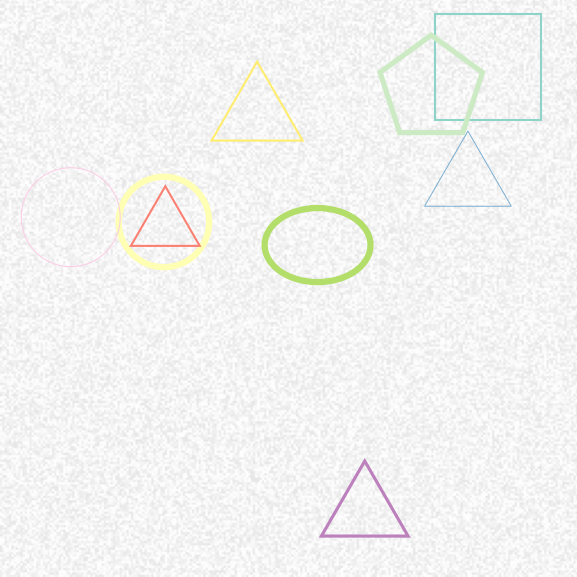[{"shape": "square", "thickness": 1, "radius": 0.46, "center": [0.845, 0.883]}, {"shape": "circle", "thickness": 3, "radius": 0.39, "center": [0.284, 0.615]}, {"shape": "triangle", "thickness": 1, "radius": 0.34, "center": [0.286, 0.608]}, {"shape": "triangle", "thickness": 0.5, "radius": 0.43, "center": [0.81, 0.685]}, {"shape": "oval", "thickness": 3, "radius": 0.46, "center": [0.55, 0.575]}, {"shape": "circle", "thickness": 0.5, "radius": 0.43, "center": [0.122, 0.623]}, {"shape": "triangle", "thickness": 1.5, "radius": 0.43, "center": [0.632, 0.114]}, {"shape": "pentagon", "thickness": 2.5, "radius": 0.47, "center": [0.747, 0.845]}, {"shape": "triangle", "thickness": 1, "radius": 0.46, "center": [0.445, 0.801]}]